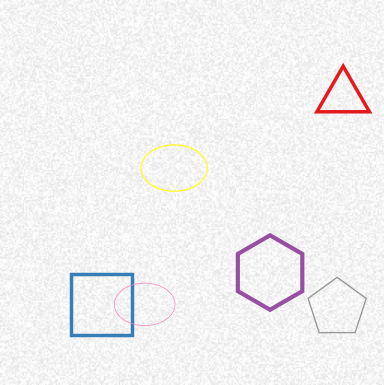[{"shape": "triangle", "thickness": 2.5, "radius": 0.39, "center": [0.891, 0.749]}, {"shape": "square", "thickness": 2.5, "radius": 0.4, "center": [0.263, 0.209]}, {"shape": "hexagon", "thickness": 3, "radius": 0.48, "center": [0.701, 0.292]}, {"shape": "oval", "thickness": 1, "radius": 0.43, "center": [0.453, 0.563]}, {"shape": "oval", "thickness": 0.5, "radius": 0.39, "center": [0.376, 0.209]}, {"shape": "pentagon", "thickness": 1, "radius": 0.4, "center": [0.876, 0.2]}]